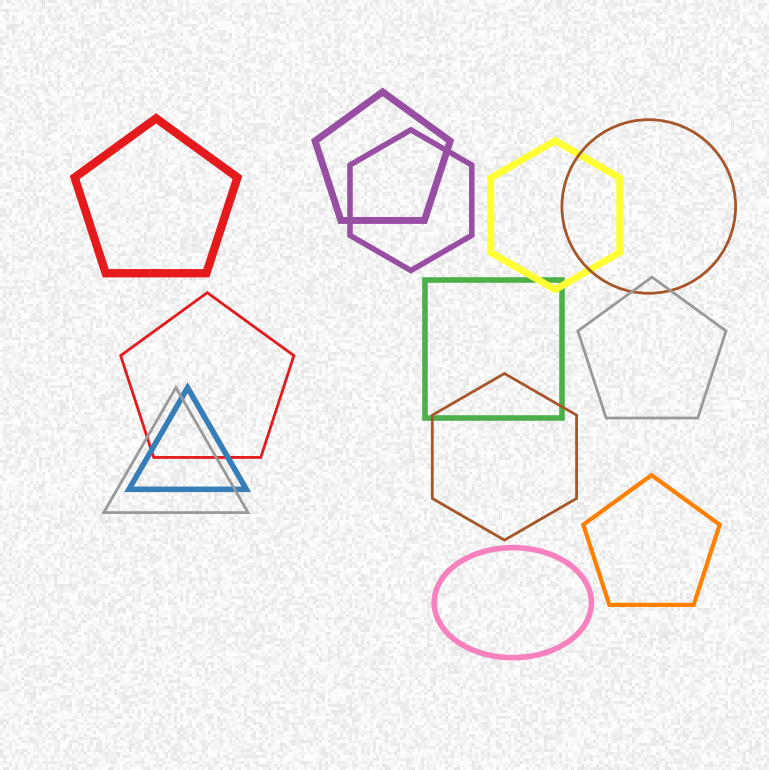[{"shape": "pentagon", "thickness": 3, "radius": 0.56, "center": [0.203, 0.735]}, {"shape": "pentagon", "thickness": 1, "radius": 0.59, "center": [0.269, 0.502]}, {"shape": "triangle", "thickness": 2, "radius": 0.44, "center": [0.244, 0.409]}, {"shape": "square", "thickness": 2, "radius": 0.45, "center": [0.641, 0.546]}, {"shape": "hexagon", "thickness": 2, "radius": 0.46, "center": [0.534, 0.74]}, {"shape": "pentagon", "thickness": 2.5, "radius": 0.46, "center": [0.497, 0.788]}, {"shape": "pentagon", "thickness": 1.5, "radius": 0.47, "center": [0.846, 0.29]}, {"shape": "hexagon", "thickness": 2.5, "radius": 0.48, "center": [0.721, 0.721]}, {"shape": "circle", "thickness": 1, "radius": 0.56, "center": [0.843, 0.732]}, {"shape": "hexagon", "thickness": 1, "radius": 0.54, "center": [0.655, 0.407]}, {"shape": "oval", "thickness": 2, "radius": 0.51, "center": [0.666, 0.217]}, {"shape": "pentagon", "thickness": 1, "radius": 0.51, "center": [0.847, 0.539]}, {"shape": "triangle", "thickness": 1, "radius": 0.54, "center": [0.228, 0.388]}]